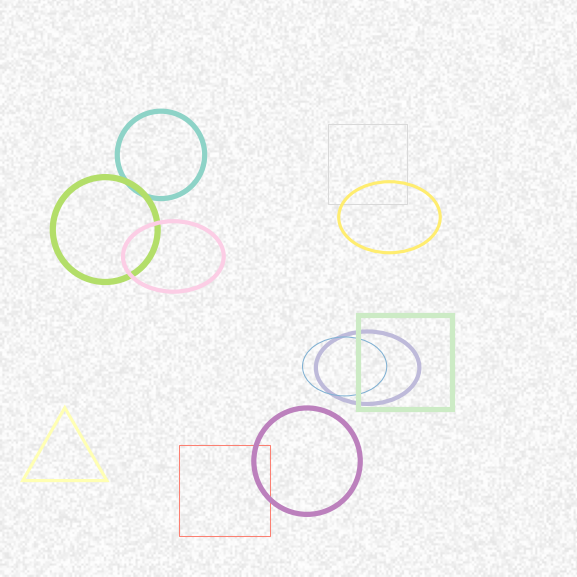[{"shape": "circle", "thickness": 2.5, "radius": 0.38, "center": [0.279, 0.731]}, {"shape": "triangle", "thickness": 1.5, "radius": 0.42, "center": [0.112, 0.209]}, {"shape": "oval", "thickness": 2, "radius": 0.45, "center": [0.637, 0.362]}, {"shape": "square", "thickness": 0.5, "radius": 0.4, "center": [0.389, 0.15]}, {"shape": "oval", "thickness": 0.5, "radius": 0.36, "center": [0.597, 0.365]}, {"shape": "circle", "thickness": 3, "radius": 0.45, "center": [0.182, 0.602]}, {"shape": "oval", "thickness": 2, "radius": 0.44, "center": [0.3, 0.555]}, {"shape": "square", "thickness": 0.5, "radius": 0.34, "center": [0.636, 0.715]}, {"shape": "circle", "thickness": 2.5, "radius": 0.46, "center": [0.532, 0.201]}, {"shape": "square", "thickness": 2.5, "radius": 0.41, "center": [0.701, 0.372]}, {"shape": "oval", "thickness": 1.5, "radius": 0.44, "center": [0.674, 0.623]}]